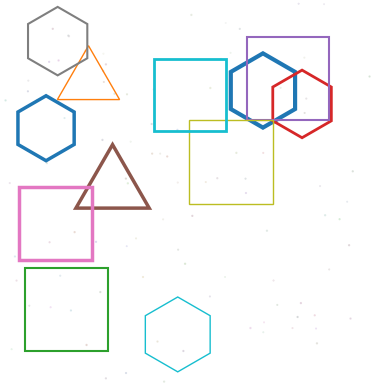[{"shape": "hexagon", "thickness": 2.5, "radius": 0.42, "center": [0.12, 0.667]}, {"shape": "hexagon", "thickness": 3, "radius": 0.48, "center": [0.683, 0.765]}, {"shape": "triangle", "thickness": 1, "radius": 0.47, "center": [0.23, 0.788]}, {"shape": "square", "thickness": 1.5, "radius": 0.54, "center": [0.173, 0.195]}, {"shape": "hexagon", "thickness": 2, "radius": 0.44, "center": [0.785, 0.73]}, {"shape": "square", "thickness": 1.5, "radius": 0.54, "center": [0.748, 0.796]}, {"shape": "triangle", "thickness": 2.5, "radius": 0.55, "center": [0.292, 0.514]}, {"shape": "square", "thickness": 2.5, "radius": 0.48, "center": [0.143, 0.42]}, {"shape": "hexagon", "thickness": 1.5, "radius": 0.44, "center": [0.15, 0.893]}, {"shape": "square", "thickness": 1, "radius": 0.55, "center": [0.6, 0.58]}, {"shape": "square", "thickness": 2, "radius": 0.47, "center": [0.493, 0.753]}, {"shape": "hexagon", "thickness": 1, "radius": 0.49, "center": [0.462, 0.131]}]